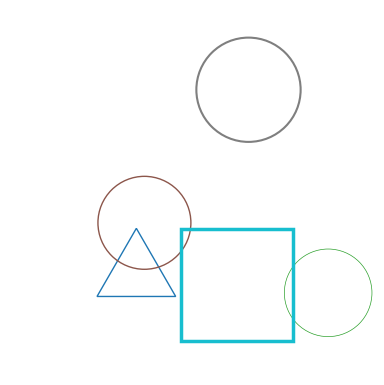[{"shape": "triangle", "thickness": 1, "radius": 0.59, "center": [0.354, 0.289]}, {"shape": "circle", "thickness": 0.5, "radius": 0.57, "center": [0.852, 0.239]}, {"shape": "circle", "thickness": 1, "radius": 0.6, "center": [0.375, 0.421]}, {"shape": "circle", "thickness": 1.5, "radius": 0.68, "center": [0.645, 0.767]}, {"shape": "square", "thickness": 2.5, "radius": 0.73, "center": [0.617, 0.26]}]